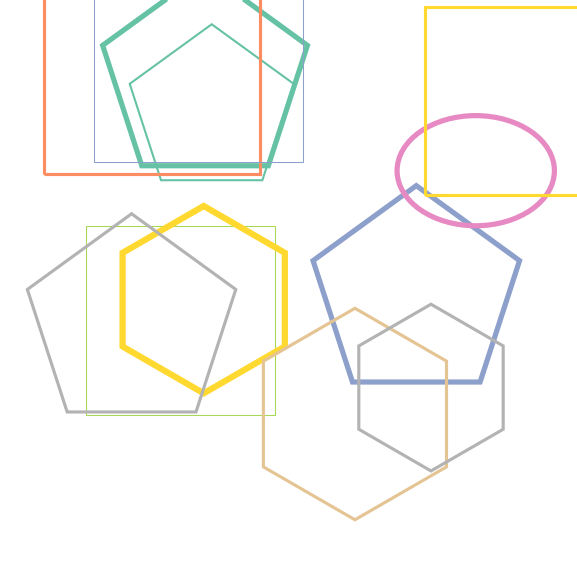[{"shape": "pentagon", "thickness": 1, "radius": 0.75, "center": [0.367, 0.808]}, {"shape": "pentagon", "thickness": 2.5, "radius": 0.93, "center": [0.355, 0.863]}, {"shape": "square", "thickness": 1.5, "radius": 0.94, "center": [0.264, 0.885]}, {"shape": "square", "thickness": 0.5, "radius": 0.9, "center": [0.344, 0.899]}, {"shape": "pentagon", "thickness": 2.5, "radius": 0.94, "center": [0.721, 0.49]}, {"shape": "oval", "thickness": 2.5, "radius": 0.68, "center": [0.824, 0.704]}, {"shape": "square", "thickness": 0.5, "radius": 0.82, "center": [0.313, 0.443]}, {"shape": "square", "thickness": 1.5, "radius": 0.81, "center": [0.898, 0.824]}, {"shape": "hexagon", "thickness": 3, "radius": 0.81, "center": [0.353, 0.48]}, {"shape": "hexagon", "thickness": 1.5, "radius": 0.92, "center": [0.615, 0.282]}, {"shape": "hexagon", "thickness": 1.5, "radius": 0.72, "center": [0.746, 0.328]}, {"shape": "pentagon", "thickness": 1.5, "radius": 0.95, "center": [0.228, 0.439]}]